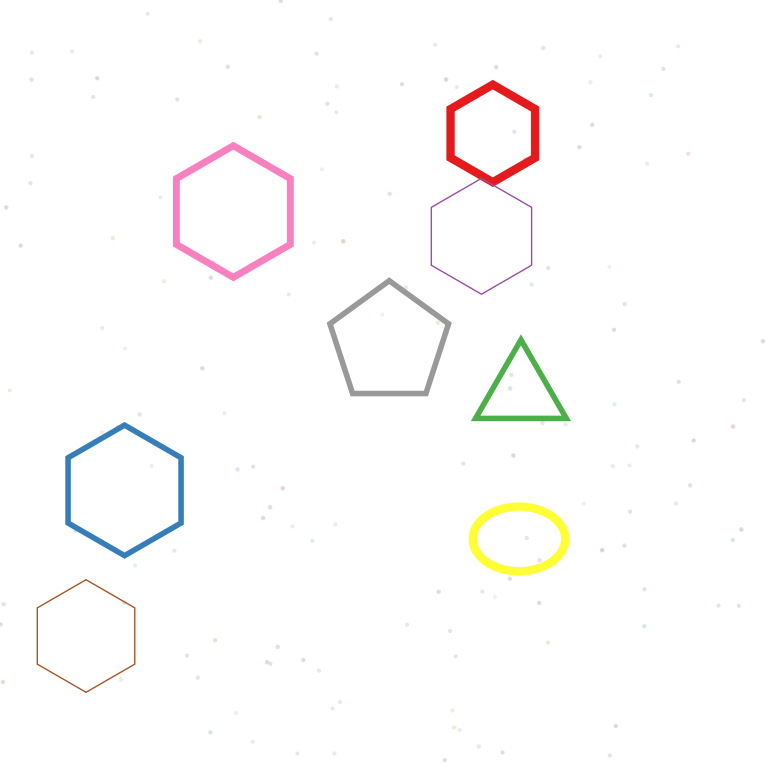[{"shape": "hexagon", "thickness": 3, "radius": 0.32, "center": [0.64, 0.827]}, {"shape": "hexagon", "thickness": 2, "radius": 0.42, "center": [0.162, 0.363]}, {"shape": "triangle", "thickness": 2, "radius": 0.34, "center": [0.677, 0.491]}, {"shape": "hexagon", "thickness": 0.5, "radius": 0.38, "center": [0.625, 0.693]}, {"shape": "oval", "thickness": 3, "radius": 0.3, "center": [0.674, 0.3]}, {"shape": "hexagon", "thickness": 0.5, "radius": 0.37, "center": [0.112, 0.174]}, {"shape": "hexagon", "thickness": 2.5, "radius": 0.43, "center": [0.303, 0.725]}, {"shape": "pentagon", "thickness": 2, "radius": 0.4, "center": [0.506, 0.554]}]